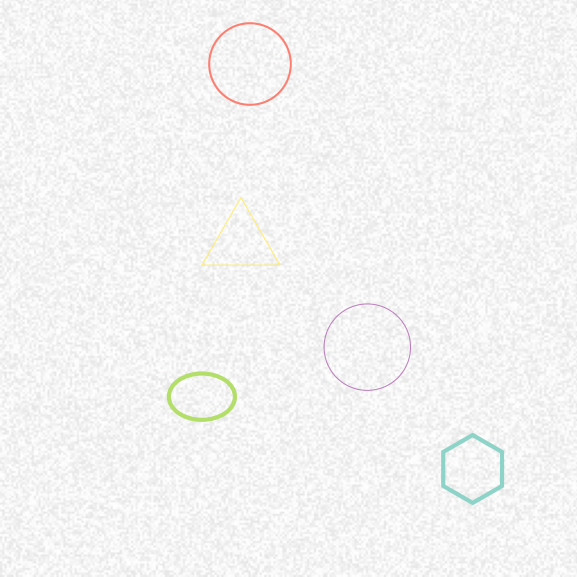[{"shape": "hexagon", "thickness": 2, "radius": 0.29, "center": [0.818, 0.187]}, {"shape": "circle", "thickness": 1, "radius": 0.35, "center": [0.433, 0.888]}, {"shape": "oval", "thickness": 2, "radius": 0.29, "center": [0.35, 0.312]}, {"shape": "circle", "thickness": 0.5, "radius": 0.37, "center": [0.636, 0.398]}, {"shape": "triangle", "thickness": 0.5, "radius": 0.39, "center": [0.417, 0.579]}]